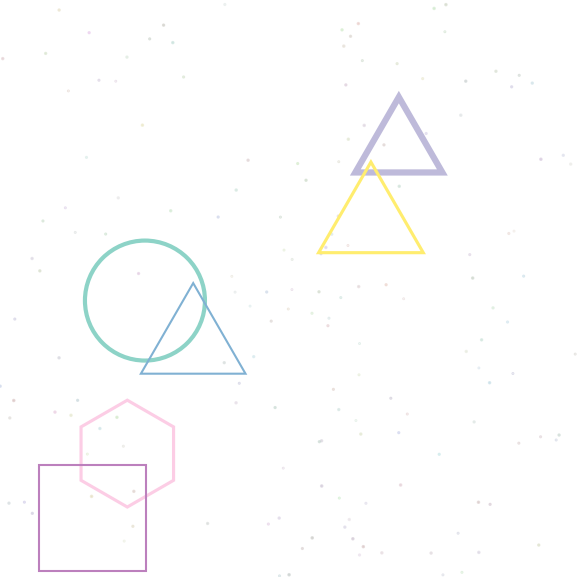[{"shape": "circle", "thickness": 2, "radius": 0.52, "center": [0.251, 0.479]}, {"shape": "triangle", "thickness": 3, "radius": 0.44, "center": [0.691, 0.744]}, {"shape": "triangle", "thickness": 1, "radius": 0.52, "center": [0.335, 0.404]}, {"shape": "hexagon", "thickness": 1.5, "radius": 0.46, "center": [0.22, 0.214]}, {"shape": "square", "thickness": 1, "radius": 0.46, "center": [0.16, 0.102]}, {"shape": "triangle", "thickness": 1.5, "radius": 0.52, "center": [0.642, 0.614]}]